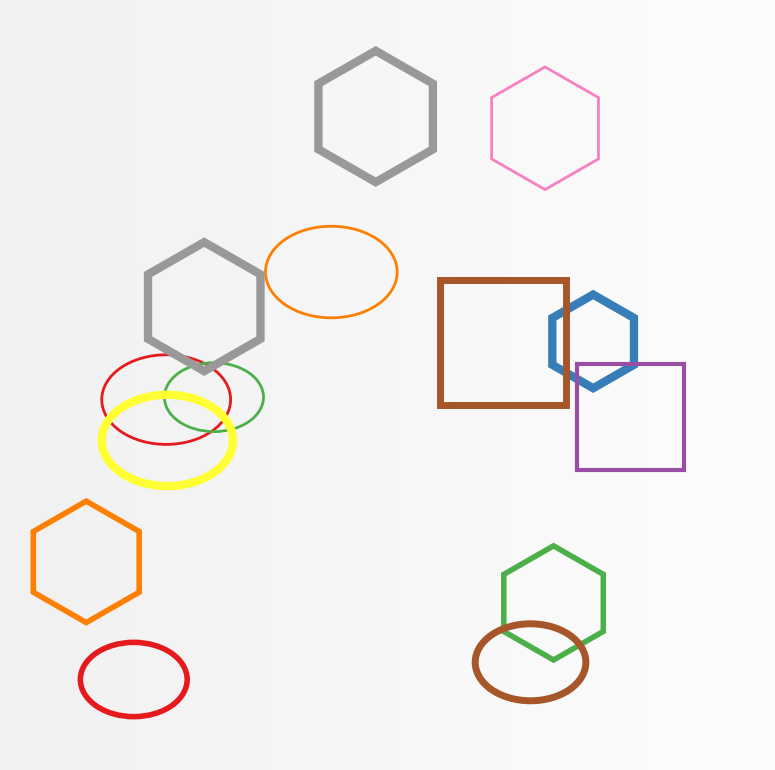[{"shape": "oval", "thickness": 1, "radius": 0.42, "center": [0.214, 0.481]}, {"shape": "oval", "thickness": 2, "radius": 0.34, "center": [0.173, 0.118]}, {"shape": "hexagon", "thickness": 3, "radius": 0.3, "center": [0.765, 0.557]}, {"shape": "oval", "thickness": 1, "radius": 0.32, "center": [0.276, 0.484]}, {"shape": "hexagon", "thickness": 2, "radius": 0.37, "center": [0.714, 0.217]}, {"shape": "square", "thickness": 1.5, "radius": 0.34, "center": [0.813, 0.458]}, {"shape": "oval", "thickness": 1, "radius": 0.42, "center": [0.428, 0.647]}, {"shape": "hexagon", "thickness": 2, "radius": 0.39, "center": [0.111, 0.27]}, {"shape": "oval", "thickness": 3, "radius": 0.42, "center": [0.216, 0.428]}, {"shape": "square", "thickness": 2.5, "radius": 0.41, "center": [0.649, 0.555]}, {"shape": "oval", "thickness": 2.5, "radius": 0.36, "center": [0.685, 0.14]}, {"shape": "hexagon", "thickness": 1, "radius": 0.4, "center": [0.703, 0.833]}, {"shape": "hexagon", "thickness": 3, "radius": 0.43, "center": [0.485, 0.849]}, {"shape": "hexagon", "thickness": 3, "radius": 0.42, "center": [0.264, 0.602]}]